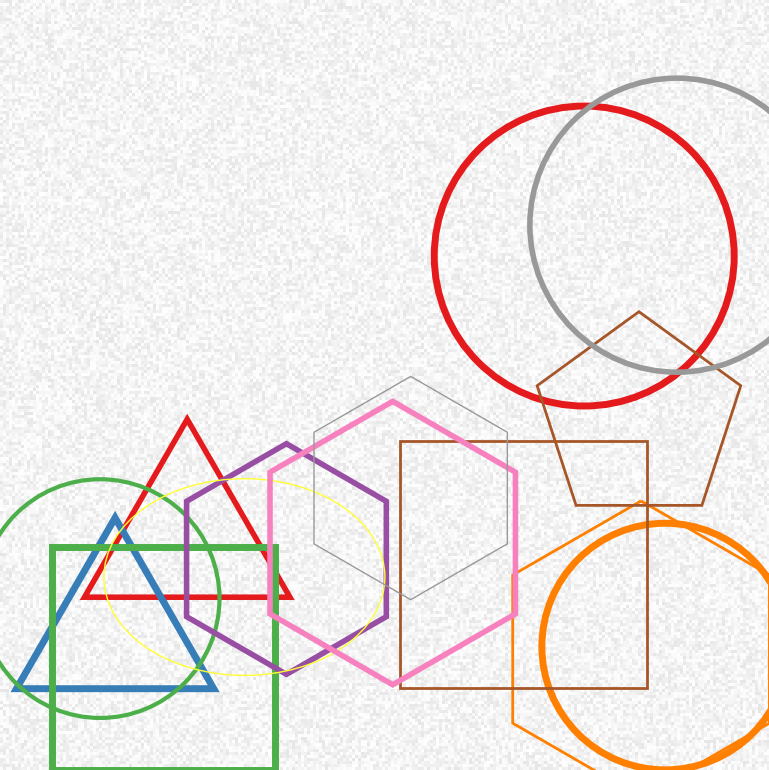[{"shape": "circle", "thickness": 2.5, "radius": 0.97, "center": [0.759, 0.667]}, {"shape": "triangle", "thickness": 2, "radius": 0.77, "center": [0.243, 0.301]}, {"shape": "triangle", "thickness": 2.5, "radius": 0.74, "center": [0.149, 0.18]}, {"shape": "square", "thickness": 2.5, "radius": 0.72, "center": [0.213, 0.145]}, {"shape": "circle", "thickness": 1.5, "radius": 0.78, "center": [0.13, 0.223]}, {"shape": "hexagon", "thickness": 2, "radius": 0.75, "center": [0.372, 0.274]}, {"shape": "circle", "thickness": 2.5, "radius": 0.8, "center": [0.864, 0.16]}, {"shape": "hexagon", "thickness": 1, "radius": 0.96, "center": [0.833, 0.157]}, {"shape": "oval", "thickness": 0.5, "radius": 0.91, "center": [0.317, 0.251]}, {"shape": "square", "thickness": 1, "radius": 0.8, "center": [0.68, 0.267]}, {"shape": "pentagon", "thickness": 1, "radius": 0.7, "center": [0.83, 0.456]}, {"shape": "hexagon", "thickness": 2, "radius": 0.92, "center": [0.51, 0.295]}, {"shape": "circle", "thickness": 2, "radius": 0.95, "center": [0.879, 0.708]}, {"shape": "hexagon", "thickness": 0.5, "radius": 0.72, "center": [0.533, 0.366]}]